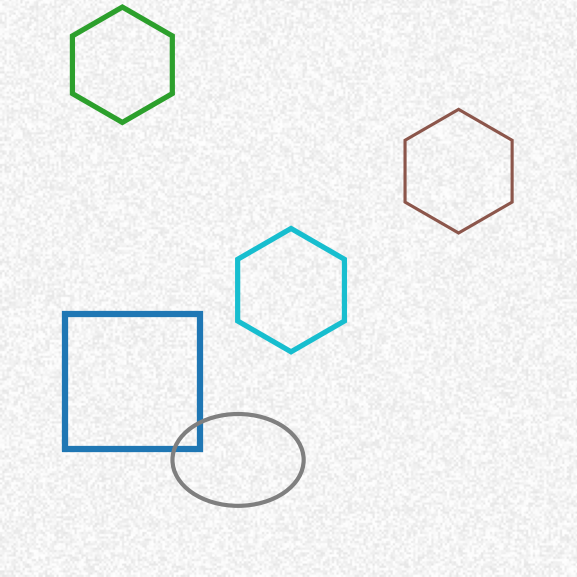[{"shape": "square", "thickness": 3, "radius": 0.58, "center": [0.229, 0.339]}, {"shape": "hexagon", "thickness": 2.5, "radius": 0.5, "center": [0.212, 0.887]}, {"shape": "hexagon", "thickness": 1.5, "radius": 0.54, "center": [0.794, 0.703]}, {"shape": "oval", "thickness": 2, "radius": 0.57, "center": [0.412, 0.203]}, {"shape": "hexagon", "thickness": 2.5, "radius": 0.53, "center": [0.504, 0.497]}]